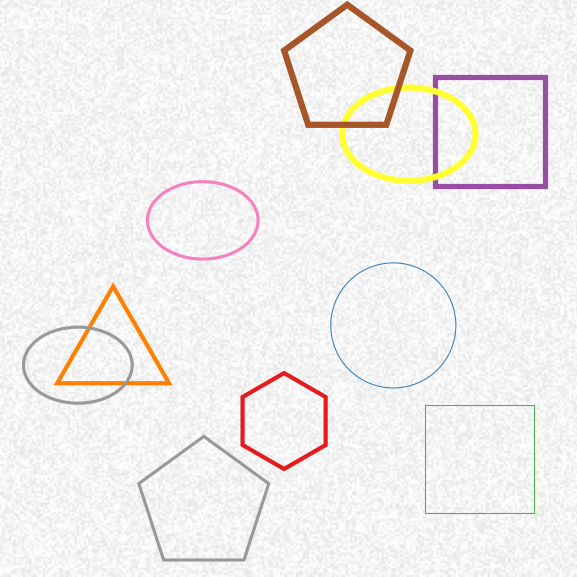[{"shape": "hexagon", "thickness": 2, "radius": 0.42, "center": [0.492, 0.27]}, {"shape": "circle", "thickness": 0.5, "radius": 0.54, "center": [0.681, 0.436]}, {"shape": "square", "thickness": 0.5, "radius": 0.47, "center": [0.83, 0.205]}, {"shape": "square", "thickness": 2.5, "radius": 0.47, "center": [0.848, 0.771]}, {"shape": "triangle", "thickness": 2, "radius": 0.56, "center": [0.196, 0.391]}, {"shape": "oval", "thickness": 3, "radius": 0.58, "center": [0.708, 0.767]}, {"shape": "pentagon", "thickness": 3, "radius": 0.57, "center": [0.601, 0.876]}, {"shape": "oval", "thickness": 1.5, "radius": 0.48, "center": [0.351, 0.618]}, {"shape": "pentagon", "thickness": 1.5, "radius": 0.59, "center": [0.353, 0.125]}, {"shape": "oval", "thickness": 1.5, "radius": 0.47, "center": [0.135, 0.367]}]